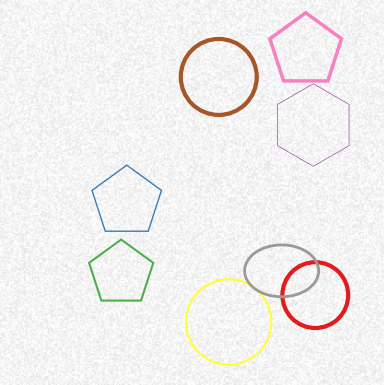[{"shape": "circle", "thickness": 3, "radius": 0.43, "center": [0.819, 0.233]}, {"shape": "pentagon", "thickness": 1, "radius": 0.47, "center": [0.329, 0.476]}, {"shape": "pentagon", "thickness": 1.5, "radius": 0.44, "center": [0.315, 0.29]}, {"shape": "hexagon", "thickness": 0.5, "radius": 0.54, "center": [0.814, 0.675]}, {"shape": "circle", "thickness": 1.5, "radius": 0.55, "center": [0.594, 0.164]}, {"shape": "circle", "thickness": 3, "radius": 0.49, "center": [0.568, 0.8]}, {"shape": "pentagon", "thickness": 2.5, "radius": 0.49, "center": [0.794, 0.869]}, {"shape": "oval", "thickness": 2, "radius": 0.48, "center": [0.732, 0.297]}]